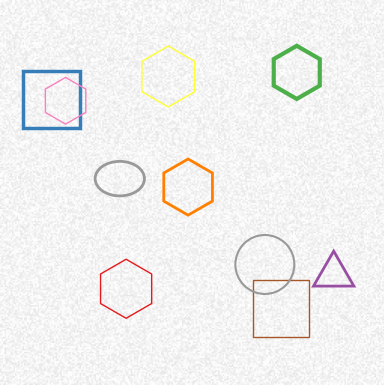[{"shape": "hexagon", "thickness": 1, "radius": 0.38, "center": [0.328, 0.25]}, {"shape": "square", "thickness": 2.5, "radius": 0.37, "center": [0.134, 0.742]}, {"shape": "hexagon", "thickness": 3, "radius": 0.35, "center": [0.771, 0.812]}, {"shape": "triangle", "thickness": 2, "radius": 0.3, "center": [0.867, 0.287]}, {"shape": "hexagon", "thickness": 2, "radius": 0.36, "center": [0.489, 0.514]}, {"shape": "hexagon", "thickness": 1, "radius": 0.4, "center": [0.437, 0.801]}, {"shape": "square", "thickness": 1, "radius": 0.37, "center": [0.73, 0.2]}, {"shape": "hexagon", "thickness": 1, "radius": 0.3, "center": [0.17, 0.738]}, {"shape": "oval", "thickness": 2, "radius": 0.32, "center": [0.311, 0.536]}, {"shape": "circle", "thickness": 1.5, "radius": 0.38, "center": [0.688, 0.313]}]